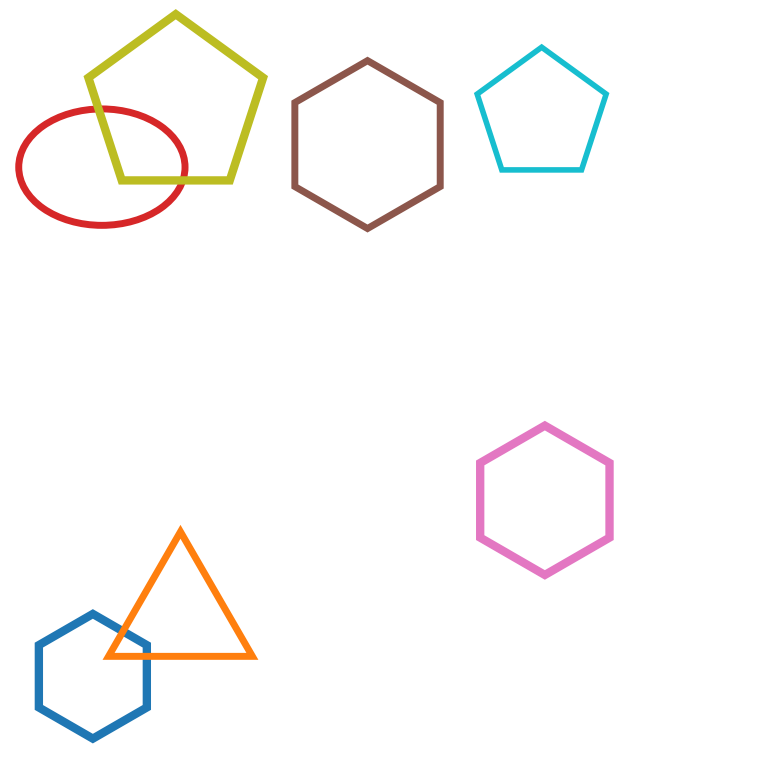[{"shape": "hexagon", "thickness": 3, "radius": 0.4, "center": [0.121, 0.122]}, {"shape": "triangle", "thickness": 2.5, "radius": 0.54, "center": [0.234, 0.202]}, {"shape": "oval", "thickness": 2.5, "radius": 0.54, "center": [0.132, 0.783]}, {"shape": "hexagon", "thickness": 2.5, "radius": 0.54, "center": [0.477, 0.812]}, {"shape": "hexagon", "thickness": 3, "radius": 0.48, "center": [0.708, 0.35]}, {"shape": "pentagon", "thickness": 3, "radius": 0.6, "center": [0.228, 0.862]}, {"shape": "pentagon", "thickness": 2, "radius": 0.44, "center": [0.703, 0.851]}]